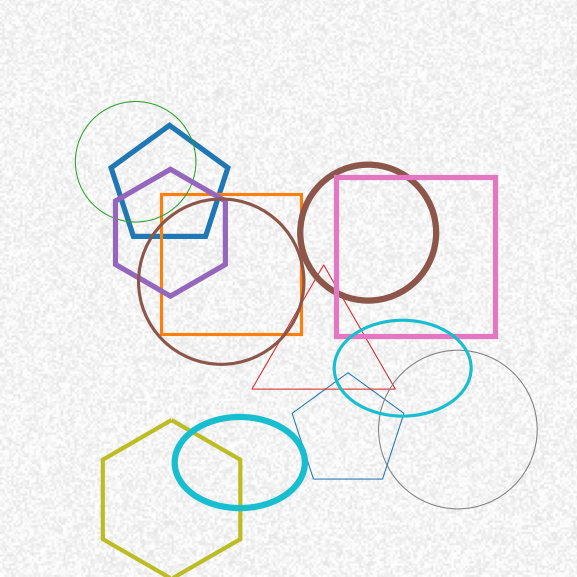[{"shape": "pentagon", "thickness": 2.5, "radius": 0.53, "center": [0.294, 0.676]}, {"shape": "pentagon", "thickness": 0.5, "radius": 0.51, "center": [0.603, 0.252]}, {"shape": "square", "thickness": 1.5, "radius": 0.61, "center": [0.399, 0.542]}, {"shape": "circle", "thickness": 0.5, "radius": 0.52, "center": [0.235, 0.719]}, {"shape": "triangle", "thickness": 0.5, "radius": 0.72, "center": [0.56, 0.397]}, {"shape": "hexagon", "thickness": 2.5, "radius": 0.55, "center": [0.295, 0.596]}, {"shape": "circle", "thickness": 3, "radius": 0.59, "center": [0.638, 0.596]}, {"shape": "circle", "thickness": 1.5, "radius": 0.72, "center": [0.383, 0.511]}, {"shape": "square", "thickness": 2.5, "radius": 0.69, "center": [0.72, 0.555]}, {"shape": "circle", "thickness": 0.5, "radius": 0.69, "center": [0.793, 0.255]}, {"shape": "hexagon", "thickness": 2, "radius": 0.69, "center": [0.297, 0.134]}, {"shape": "oval", "thickness": 1.5, "radius": 0.59, "center": [0.697, 0.362]}, {"shape": "oval", "thickness": 3, "radius": 0.56, "center": [0.415, 0.198]}]